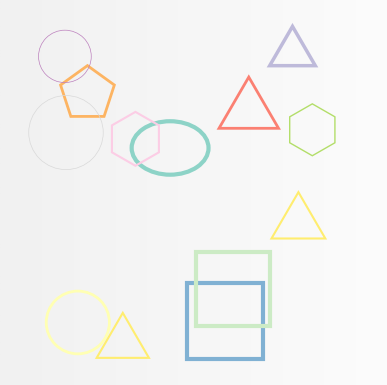[{"shape": "oval", "thickness": 3, "radius": 0.5, "center": [0.439, 0.616]}, {"shape": "circle", "thickness": 2, "radius": 0.41, "center": [0.201, 0.162]}, {"shape": "triangle", "thickness": 2.5, "radius": 0.34, "center": [0.755, 0.863]}, {"shape": "triangle", "thickness": 2, "radius": 0.44, "center": [0.642, 0.711]}, {"shape": "square", "thickness": 3, "radius": 0.49, "center": [0.581, 0.167]}, {"shape": "pentagon", "thickness": 2, "radius": 0.36, "center": [0.226, 0.757]}, {"shape": "hexagon", "thickness": 1, "radius": 0.34, "center": [0.806, 0.663]}, {"shape": "hexagon", "thickness": 1.5, "radius": 0.35, "center": [0.349, 0.639]}, {"shape": "circle", "thickness": 0.5, "radius": 0.48, "center": [0.17, 0.656]}, {"shape": "circle", "thickness": 0.5, "radius": 0.34, "center": [0.167, 0.854]}, {"shape": "square", "thickness": 3, "radius": 0.48, "center": [0.601, 0.249]}, {"shape": "triangle", "thickness": 1.5, "radius": 0.39, "center": [0.317, 0.109]}, {"shape": "triangle", "thickness": 1.5, "radius": 0.4, "center": [0.77, 0.421]}]